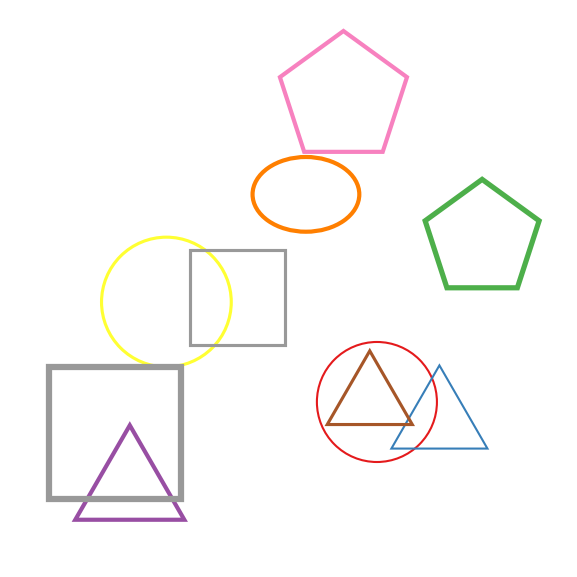[{"shape": "circle", "thickness": 1, "radius": 0.52, "center": [0.653, 0.303]}, {"shape": "triangle", "thickness": 1, "radius": 0.48, "center": [0.761, 0.27]}, {"shape": "pentagon", "thickness": 2.5, "radius": 0.52, "center": [0.835, 0.585]}, {"shape": "triangle", "thickness": 2, "radius": 0.55, "center": [0.225, 0.154]}, {"shape": "oval", "thickness": 2, "radius": 0.46, "center": [0.53, 0.663]}, {"shape": "circle", "thickness": 1.5, "radius": 0.56, "center": [0.288, 0.476]}, {"shape": "triangle", "thickness": 1.5, "radius": 0.43, "center": [0.64, 0.307]}, {"shape": "pentagon", "thickness": 2, "radius": 0.58, "center": [0.595, 0.83]}, {"shape": "square", "thickness": 1.5, "radius": 0.41, "center": [0.411, 0.484]}, {"shape": "square", "thickness": 3, "radius": 0.57, "center": [0.199, 0.249]}]